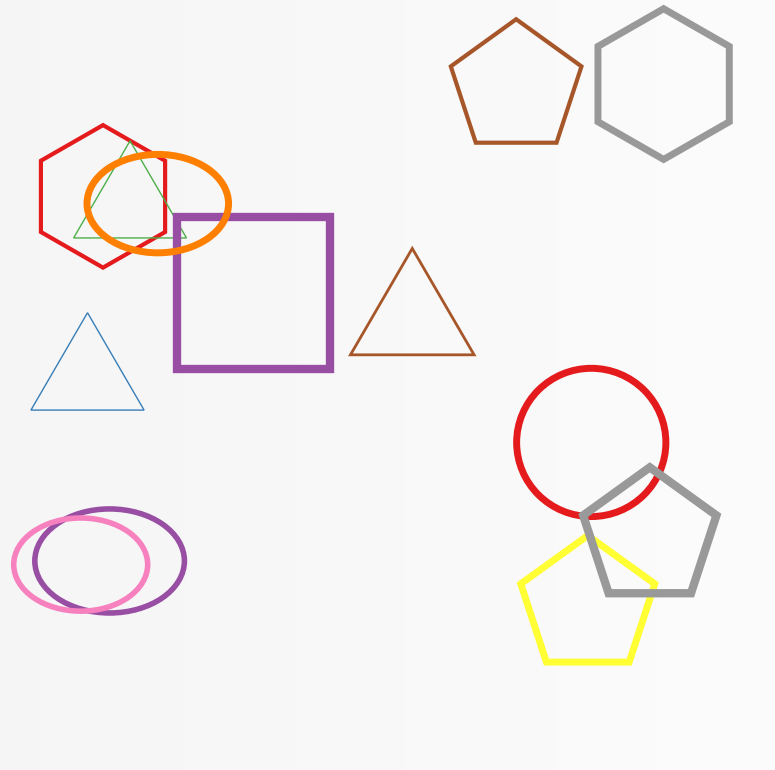[{"shape": "circle", "thickness": 2.5, "radius": 0.48, "center": [0.763, 0.425]}, {"shape": "hexagon", "thickness": 1.5, "radius": 0.46, "center": [0.133, 0.745]}, {"shape": "triangle", "thickness": 0.5, "radius": 0.42, "center": [0.113, 0.51]}, {"shape": "triangle", "thickness": 0.5, "radius": 0.42, "center": [0.168, 0.733]}, {"shape": "oval", "thickness": 2, "radius": 0.48, "center": [0.141, 0.271]}, {"shape": "square", "thickness": 3, "radius": 0.49, "center": [0.327, 0.619]}, {"shape": "oval", "thickness": 2.5, "radius": 0.46, "center": [0.204, 0.736]}, {"shape": "pentagon", "thickness": 2.5, "radius": 0.45, "center": [0.758, 0.214]}, {"shape": "triangle", "thickness": 1, "radius": 0.46, "center": [0.532, 0.585]}, {"shape": "pentagon", "thickness": 1.5, "radius": 0.44, "center": [0.666, 0.886]}, {"shape": "oval", "thickness": 2, "radius": 0.43, "center": [0.104, 0.267]}, {"shape": "pentagon", "thickness": 3, "radius": 0.45, "center": [0.838, 0.303]}, {"shape": "hexagon", "thickness": 2.5, "radius": 0.49, "center": [0.856, 0.891]}]